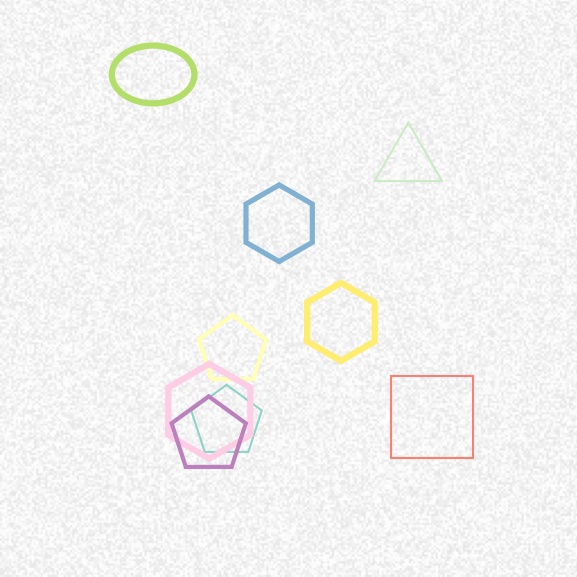[{"shape": "pentagon", "thickness": 1, "radius": 0.32, "center": [0.392, 0.269]}, {"shape": "pentagon", "thickness": 2, "radius": 0.31, "center": [0.403, 0.392]}, {"shape": "square", "thickness": 1, "radius": 0.36, "center": [0.748, 0.277]}, {"shape": "hexagon", "thickness": 2.5, "radius": 0.33, "center": [0.483, 0.613]}, {"shape": "oval", "thickness": 3, "radius": 0.36, "center": [0.265, 0.87]}, {"shape": "hexagon", "thickness": 3, "radius": 0.41, "center": [0.362, 0.287]}, {"shape": "pentagon", "thickness": 2, "radius": 0.34, "center": [0.361, 0.245]}, {"shape": "triangle", "thickness": 1, "radius": 0.34, "center": [0.707, 0.719]}, {"shape": "hexagon", "thickness": 3, "radius": 0.34, "center": [0.59, 0.442]}]